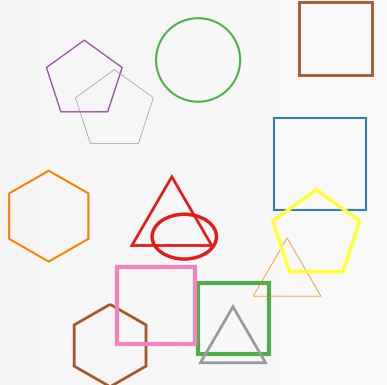[{"shape": "oval", "thickness": 2.5, "radius": 0.42, "center": [0.476, 0.385]}, {"shape": "triangle", "thickness": 2, "radius": 0.6, "center": [0.443, 0.422]}, {"shape": "square", "thickness": 1.5, "radius": 0.6, "center": [0.825, 0.573]}, {"shape": "circle", "thickness": 1.5, "radius": 0.54, "center": [0.511, 0.844]}, {"shape": "square", "thickness": 3, "radius": 0.46, "center": [0.602, 0.172]}, {"shape": "pentagon", "thickness": 1, "radius": 0.51, "center": [0.218, 0.793]}, {"shape": "hexagon", "thickness": 1.5, "radius": 0.59, "center": [0.126, 0.439]}, {"shape": "triangle", "thickness": 0.5, "radius": 0.5, "center": [0.741, 0.281]}, {"shape": "pentagon", "thickness": 2.5, "radius": 0.59, "center": [0.816, 0.39]}, {"shape": "hexagon", "thickness": 2, "radius": 0.54, "center": [0.284, 0.103]}, {"shape": "square", "thickness": 2, "radius": 0.47, "center": [0.866, 0.9]}, {"shape": "square", "thickness": 3, "radius": 0.5, "center": [0.402, 0.207]}, {"shape": "pentagon", "thickness": 0.5, "radius": 0.53, "center": [0.295, 0.713]}, {"shape": "triangle", "thickness": 2, "radius": 0.49, "center": [0.601, 0.106]}]